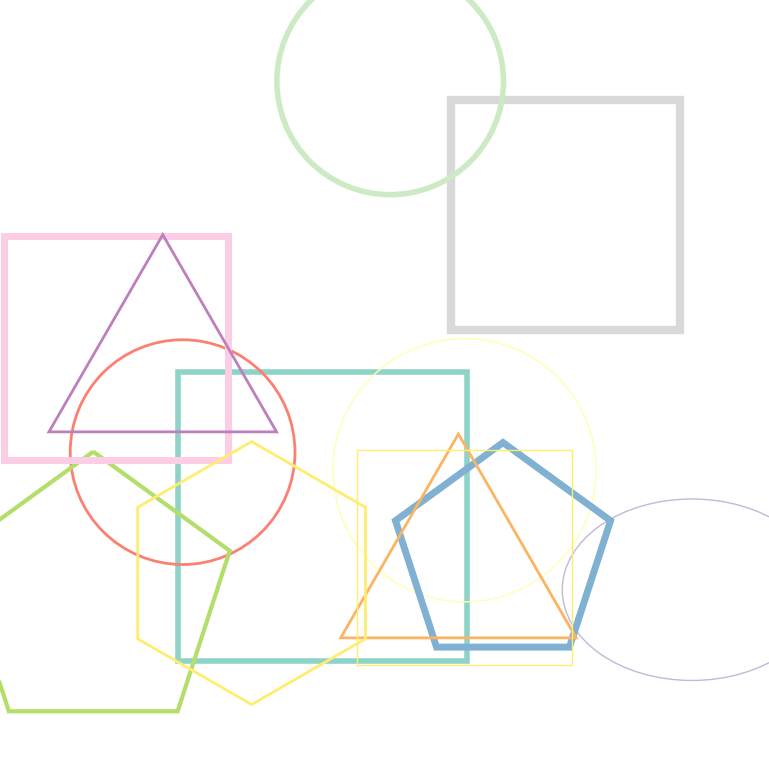[{"shape": "square", "thickness": 2, "radius": 0.94, "center": [0.419, 0.33]}, {"shape": "circle", "thickness": 0.5, "radius": 0.85, "center": [0.603, 0.389]}, {"shape": "oval", "thickness": 0.5, "radius": 0.84, "center": [0.899, 0.234]}, {"shape": "circle", "thickness": 1, "radius": 0.73, "center": [0.237, 0.413]}, {"shape": "pentagon", "thickness": 2.5, "radius": 0.73, "center": [0.653, 0.278]}, {"shape": "triangle", "thickness": 1, "radius": 0.88, "center": [0.595, 0.26]}, {"shape": "pentagon", "thickness": 1.5, "radius": 0.93, "center": [0.121, 0.227]}, {"shape": "square", "thickness": 2.5, "radius": 0.73, "center": [0.15, 0.548]}, {"shape": "square", "thickness": 3, "radius": 0.75, "center": [0.734, 0.72]}, {"shape": "triangle", "thickness": 1, "radius": 0.85, "center": [0.211, 0.524]}, {"shape": "circle", "thickness": 2, "radius": 0.74, "center": [0.507, 0.894]}, {"shape": "square", "thickness": 0.5, "radius": 0.7, "center": [0.604, 0.275]}, {"shape": "hexagon", "thickness": 1, "radius": 0.85, "center": [0.327, 0.256]}]